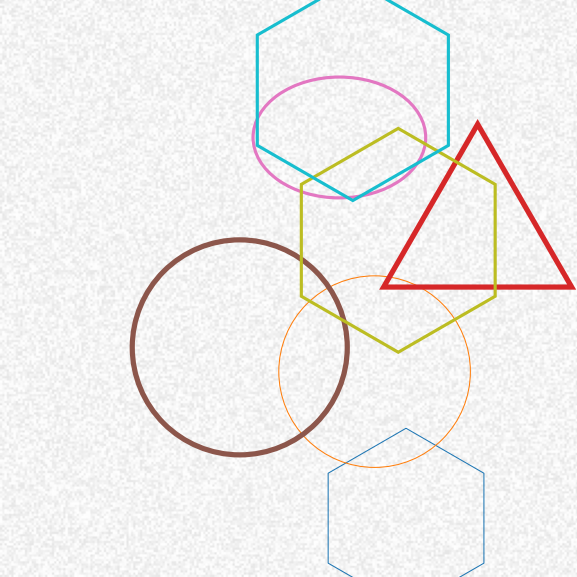[{"shape": "hexagon", "thickness": 0.5, "radius": 0.78, "center": [0.703, 0.102]}, {"shape": "circle", "thickness": 0.5, "radius": 0.83, "center": [0.649, 0.356]}, {"shape": "triangle", "thickness": 2.5, "radius": 0.94, "center": [0.827, 0.596]}, {"shape": "circle", "thickness": 2.5, "radius": 0.93, "center": [0.415, 0.398]}, {"shape": "oval", "thickness": 1.5, "radius": 0.75, "center": [0.588, 0.761]}, {"shape": "hexagon", "thickness": 1.5, "radius": 0.97, "center": [0.69, 0.583]}, {"shape": "hexagon", "thickness": 1.5, "radius": 0.96, "center": [0.611, 0.843]}]